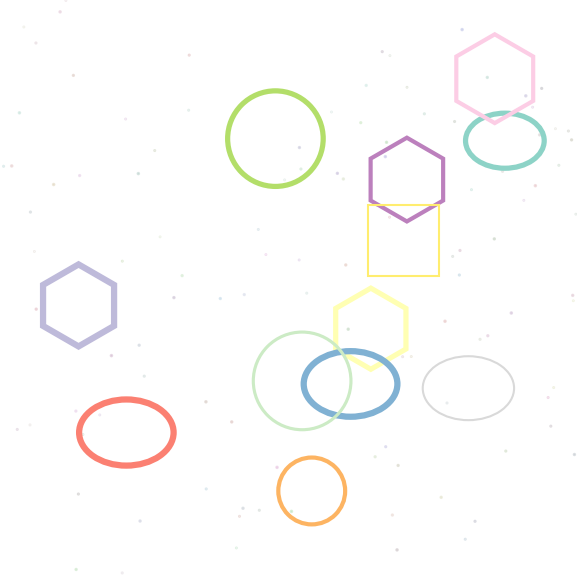[{"shape": "oval", "thickness": 2.5, "radius": 0.34, "center": [0.874, 0.755]}, {"shape": "hexagon", "thickness": 2.5, "radius": 0.35, "center": [0.642, 0.43]}, {"shape": "hexagon", "thickness": 3, "radius": 0.36, "center": [0.136, 0.47]}, {"shape": "oval", "thickness": 3, "radius": 0.41, "center": [0.219, 0.25]}, {"shape": "oval", "thickness": 3, "radius": 0.41, "center": [0.607, 0.334]}, {"shape": "circle", "thickness": 2, "radius": 0.29, "center": [0.54, 0.149]}, {"shape": "circle", "thickness": 2.5, "radius": 0.41, "center": [0.477, 0.759]}, {"shape": "hexagon", "thickness": 2, "radius": 0.38, "center": [0.857, 0.863]}, {"shape": "oval", "thickness": 1, "radius": 0.4, "center": [0.811, 0.327]}, {"shape": "hexagon", "thickness": 2, "radius": 0.36, "center": [0.705, 0.688]}, {"shape": "circle", "thickness": 1.5, "radius": 0.42, "center": [0.523, 0.34]}, {"shape": "square", "thickness": 1, "radius": 0.31, "center": [0.699, 0.583]}]